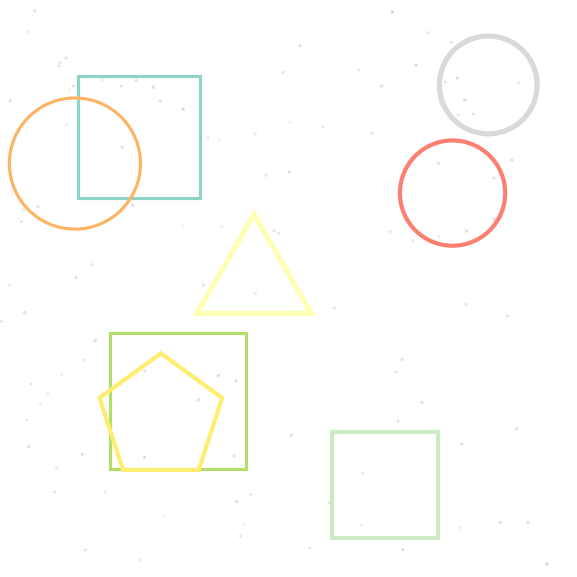[{"shape": "square", "thickness": 1.5, "radius": 0.53, "center": [0.24, 0.762]}, {"shape": "triangle", "thickness": 2.5, "radius": 0.57, "center": [0.44, 0.514]}, {"shape": "circle", "thickness": 2, "radius": 0.46, "center": [0.784, 0.665]}, {"shape": "circle", "thickness": 1.5, "radius": 0.57, "center": [0.13, 0.716]}, {"shape": "square", "thickness": 1.5, "radius": 0.59, "center": [0.308, 0.305]}, {"shape": "circle", "thickness": 2.5, "radius": 0.42, "center": [0.845, 0.852]}, {"shape": "square", "thickness": 2, "radius": 0.46, "center": [0.667, 0.16]}, {"shape": "pentagon", "thickness": 2, "radius": 0.56, "center": [0.279, 0.276]}]